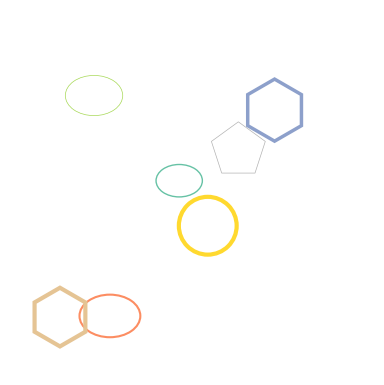[{"shape": "oval", "thickness": 1, "radius": 0.3, "center": [0.465, 0.531]}, {"shape": "oval", "thickness": 1.5, "radius": 0.4, "center": [0.285, 0.179]}, {"shape": "hexagon", "thickness": 2.5, "radius": 0.4, "center": [0.713, 0.714]}, {"shape": "oval", "thickness": 0.5, "radius": 0.37, "center": [0.244, 0.752]}, {"shape": "circle", "thickness": 3, "radius": 0.38, "center": [0.54, 0.414]}, {"shape": "hexagon", "thickness": 3, "radius": 0.38, "center": [0.156, 0.176]}, {"shape": "pentagon", "thickness": 0.5, "radius": 0.37, "center": [0.619, 0.61]}]